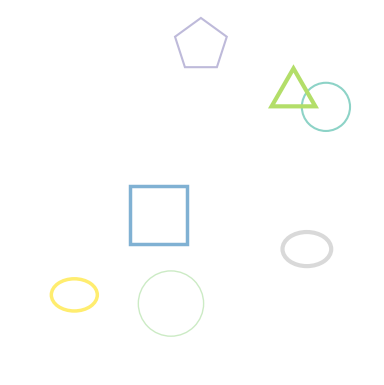[{"shape": "circle", "thickness": 1.5, "radius": 0.31, "center": [0.847, 0.722]}, {"shape": "pentagon", "thickness": 1.5, "radius": 0.35, "center": [0.522, 0.883]}, {"shape": "square", "thickness": 2.5, "radius": 0.37, "center": [0.412, 0.442]}, {"shape": "triangle", "thickness": 3, "radius": 0.33, "center": [0.762, 0.757]}, {"shape": "oval", "thickness": 3, "radius": 0.32, "center": [0.797, 0.353]}, {"shape": "circle", "thickness": 1, "radius": 0.42, "center": [0.444, 0.212]}, {"shape": "oval", "thickness": 2.5, "radius": 0.3, "center": [0.193, 0.234]}]